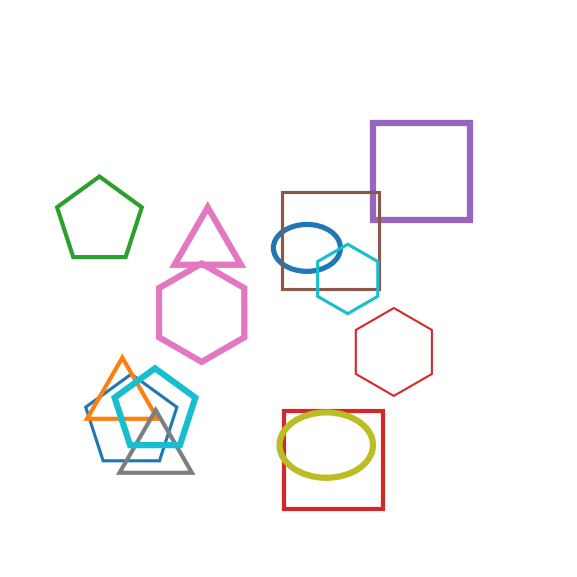[{"shape": "pentagon", "thickness": 1.5, "radius": 0.41, "center": [0.227, 0.268]}, {"shape": "oval", "thickness": 2.5, "radius": 0.29, "center": [0.531, 0.57]}, {"shape": "triangle", "thickness": 2, "radius": 0.35, "center": [0.212, 0.309]}, {"shape": "pentagon", "thickness": 2, "radius": 0.39, "center": [0.172, 0.616]}, {"shape": "square", "thickness": 2, "radius": 0.43, "center": [0.578, 0.203]}, {"shape": "hexagon", "thickness": 1, "radius": 0.38, "center": [0.682, 0.39]}, {"shape": "square", "thickness": 3, "radius": 0.42, "center": [0.73, 0.702]}, {"shape": "square", "thickness": 1.5, "radius": 0.42, "center": [0.572, 0.583]}, {"shape": "hexagon", "thickness": 3, "radius": 0.43, "center": [0.349, 0.458]}, {"shape": "triangle", "thickness": 3, "radius": 0.33, "center": [0.36, 0.574]}, {"shape": "triangle", "thickness": 2, "radius": 0.36, "center": [0.27, 0.217]}, {"shape": "oval", "thickness": 3, "radius": 0.4, "center": [0.565, 0.228]}, {"shape": "hexagon", "thickness": 1.5, "radius": 0.3, "center": [0.602, 0.516]}, {"shape": "pentagon", "thickness": 3, "radius": 0.37, "center": [0.268, 0.288]}]